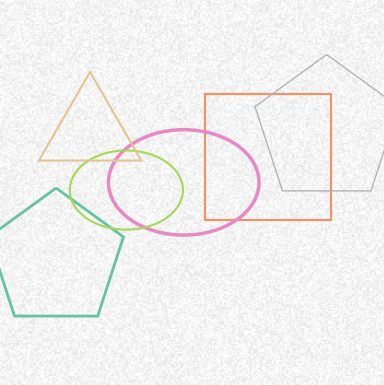[{"shape": "pentagon", "thickness": 2, "radius": 0.92, "center": [0.146, 0.328]}, {"shape": "square", "thickness": 1.5, "radius": 0.82, "center": [0.696, 0.592]}, {"shape": "oval", "thickness": 2.5, "radius": 0.98, "center": [0.477, 0.526]}, {"shape": "oval", "thickness": 1.5, "radius": 0.73, "center": [0.328, 0.506]}, {"shape": "triangle", "thickness": 1.5, "radius": 0.77, "center": [0.234, 0.66]}, {"shape": "pentagon", "thickness": 1, "radius": 0.98, "center": [0.849, 0.663]}]